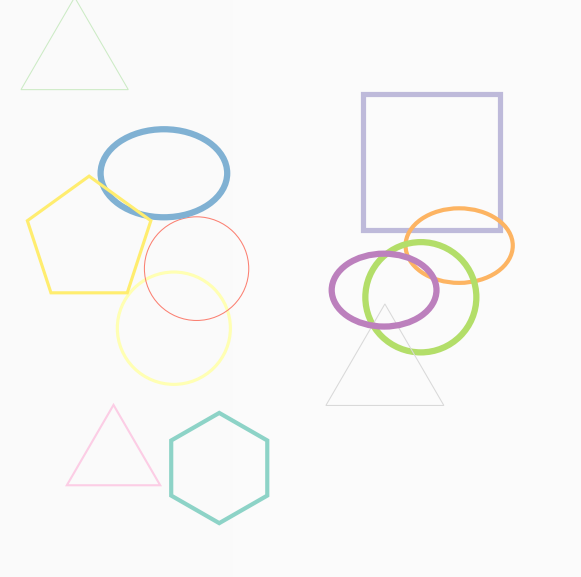[{"shape": "hexagon", "thickness": 2, "radius": 0.48, "center": [0.377, 0.189]}, {"shape": "circle", "thickness": 1.5, "radius": 0.49, "center": [0.299, 0.431]}, {"shape": "square", "thickness": 2.5, "radius": 0.59, "center": [0.742, 0.718]}, {"shape": "circle", "thickness": 0.5, "radius": 0.45, "center": [0.338, 0.534]}, {"shape": "oval", "thickness": 3, "radius": 0.54, "center": [0.282, 0.699]}, {"shape": "oval", "thickness": 2, "radius": 0.46, "center": [0.79, 0.574]}, {"shape": "circle", "thickness": 3, "radius": 0.48, "center": [0.724, 0.484]}, {"shape": "triangle", "thickness": 1, "radius": 0.46, "center": [0.195, 0.205]}, {"shape": "triangle", "thickness": 0.5, "radius": 0.59, "center": [0.662, 0.356]}, {"shape": "oval", "thickness": 3, "radius": 0.45, "center": [0.661, 0.497]}, {"shape": "triangle", "thickness": 0.5, "radius": 0.53, "center": [0.128, 0.897]}, {"shape": "pentagon", "thickness": 1.5, "radius": 0.56, "center": [0.153, 0.582]}]